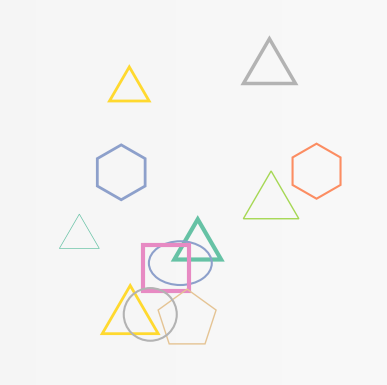[{"shape": "triangle", "thickness": 0.5, "radius": 0.3, "center": [0.205, 0.384]}, {"shape": "triangle", "thickness": 3, "radius": 0.35, "center": [0.51, 0.361]}, {"shape": "hexagon", "thickness": 1.5, "radius": 0.36, "center": [0.817, 0.555]}, {"shape": "hexagon", "thickness": 2, "radius": 0.36, "center": [0.313, 0.552]}, {"shape": "oval", "thickness": 1.5, "radius": 0.41, "center": [0.465, 0.317]}, {"shape": "square", "thickness": 3, "radius": 0.3, "center": [0.428, 0.303]}, {"shape": "triangle", "thickness": 1, "radius": 0.41, "center": [0.7, 0.473]}, {"shape": "triangle", "thickness": 2, "radius": 0.42, "center": [0.336, 0.175]}, {"shape": "triangle", "thickness": 2, "radius": 0.3, "center": [0.334, 0.767]}, {"shape": "pentagon", "thickness": 1, "radius": 0.39, "center": [0.483, 0.17]}, {"shape": "circle", "thickness": 1.5, "radius": 0.34, "center": [0.388, 0.183]}, {"shape": "triangle", "thickness": 2.5, "radius": 0.39, "center": [0.695, 0.822]}]